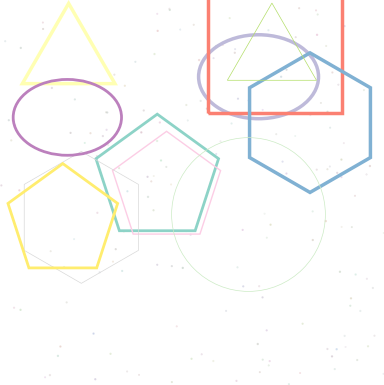[{"shape": "pentagon", "thickness": 2, "radius": 0.84, "center": [0.408, 0.536]}, {"shape": "triangle", "thickness": 2.5, "radius": 0.69, "center": [0.178, 0.852]}, {"shape": "oval", "thickness": 2.5, "radius": 0.78, "center": [0.672, 0.801]}, {"shape": "square", "thickness": 2.5, "radius": 0.87, "center": [0.714, 0.881]}, {"shape": "hexagon", "thickness": 2.5, "radius": 0.91, "center": [0.805, 0.681]}, {"shape": "triangle", "thickness": 0.5, "radius": 0.67, "center": [0.706, 0.858]}, {"shape": "pentagon", "thickness": 1, "radius": 0.74, "center": [0.433, 0.511]}, {"shape": "hexagon", "thickness": 0.5, "radius": 0.86, "center": [0.211, 0.435]}, {"shape": "oval", "thickness": 2, "radius": 0.7, "center": [0.175, 0.695]}, {"shape": "circle", "thickness": 0.5, "radius": 1.0, "center": [0.645, 0.443]}, {"shape": "pentagon", "thickness": 2, "radius": 0.75, "center": [0.163, 0.425]}]